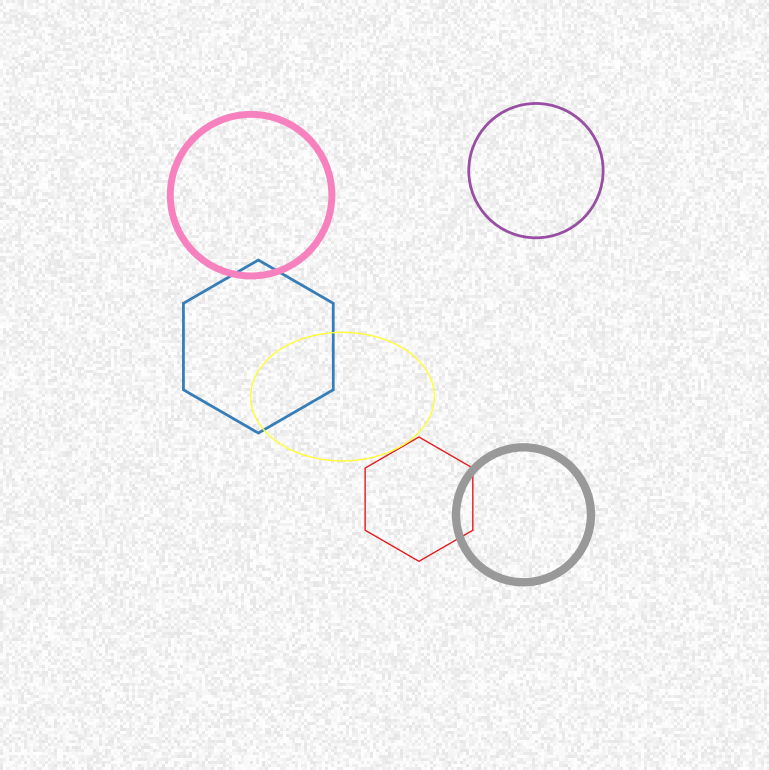[{"shape": "hexagon", "thickness": 0.5, "radius": 0.4, "center": [0.544, 0.352]}, {"shape": "hexagon", "thickness": 1, "radius": 0.56, "center": [0.336, 0.55]}, {"shape": "circle", "thickness": 1, "radius": 0.44, "center": [0.696, 0.778]}, {"shape": "oval", "thickness": 0.5, "radius": 0.6, "center": [0.445, 0.485]}, {"shape": "circle", "thickness": 2.5, "radius": 0.52, "center": [0.326, 0.747]}, {"shape": "circle", "thickness": 3, "radius": 0.44, "center": [0.68, 0.331]}]